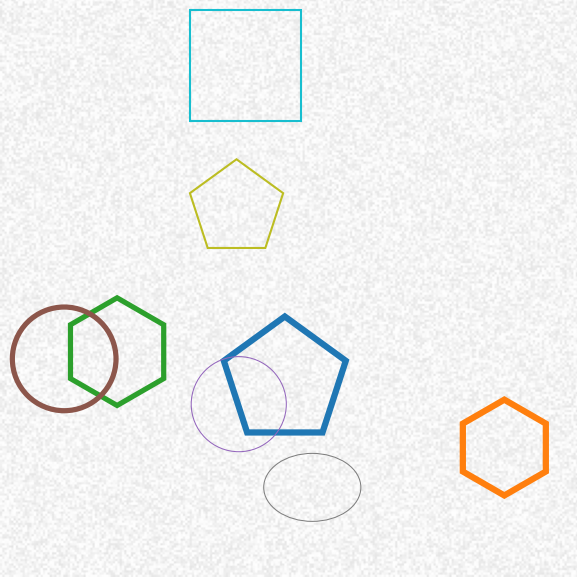[{"shape": "pentagon", "thickness": 3, "radius": 0.56, "center": [0.493, 0.34]}, {"shape": "hexagon", "thickness": 3, "radius": 0.41, "center": [0.873, 0.224]}, {"shape": "hexagon", "thickness": 2.5, "radius": 0.47, "center": [0.203, 0.39]}, {"shape": "circle", "thickness": 0.5, "radius": 0.41, "center": [0.413, 0.299]}, {"shape": "circle", "thickness": 2.5, "radius": 0.45, "center": [0.111, 0.378]}, {"shape": "oval", "thickness": 0.5, "radius": 0.42, "center": [0.541, 0.155]}, {"shape": "pentagon", "thickness": 1, "radius": 0.42, "center": [0.41, 0.638]}, {"shape": "square", "thickness": 1, "radius": 0.48, "center": [0.425, 0.886]}]